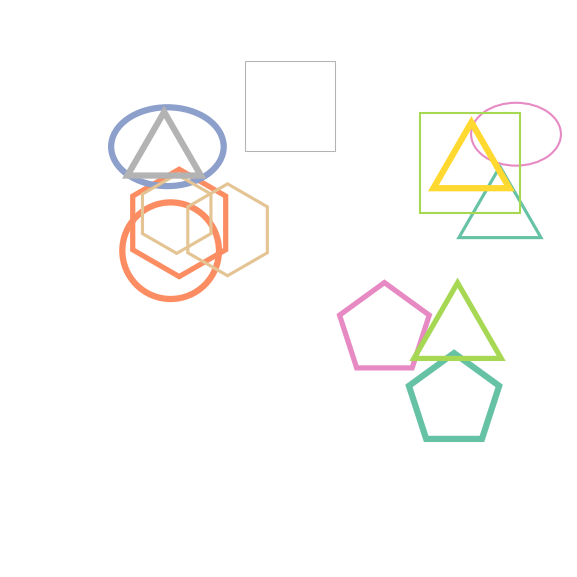[{"shape": "pentagon", "thickness": 3, "radius": 0.41, "center": [0.786, 0.306]}, {"shape": "triangle", "thickness": 1.5, "radius": 0.41, "center": [0.866, 0.629]}, {"shape": "circle", "thickness": 3, "radius": 0.42, "center": [0.295, 0.565]}, {"shape": "hexagon", "thickness": 2.5, "radius": 0.46, "center": [0.31, 0.613]}, {"shape": "oval", "thickness": 3, "radius": 0.49, "center": [0.29, 0.745]}, {"shape": "pentagon", "thickness": 2.5, "radius": 0.41, "center": [0.666, 0.428]}, {"shape": "oval", "thickness": 1, "radius": 0.39, "center": [0.894, 0.767]}, {"shape": "square", "thickness": 1, "radius": 0.43, "center": [0.814, 0.717]}, {"shape": "triangle", "thickness": 2.5, "radius": 0.44, "center": [0.792, 0.422]}, {"shape": "triangle", "thickness": 3, "radius": 0.38, "center": [0.816, 0.711]}, {"shape": "hexagon", "thickness": 1.5, "radius": 0.4, "center": [0.394, 0.601]}, {"shape": "hexagon", "thickness": 1.5, "radius": 0.34, "center": [0.306, 0.629]}, {"shape": "square", "thickness": 0.5, "radius": 0.39, "center": [0.502, 0.816]}, {"shape": "triangle", "thickness": 3, "radius": 0.37, "center": [0.284, 0.732]}]